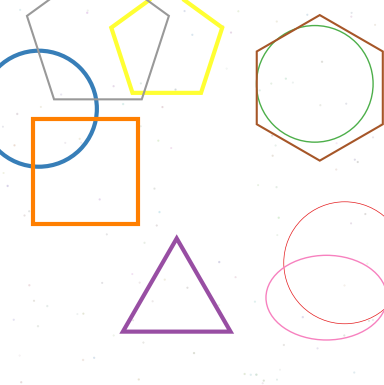[{"shape": "circle", "thickness": 0.5, "radius": 0.79, "center": [0.895, 0.317]}, {"shape": "circle", "thickness": 3, "radius": 0.75, "center": [0.101, 0.718]}, {"shape": "circle", "thickness": 1, "radius": 0.76, "center": [0.818, 0.782]}, {"shape": "triangle", "thickness": 3, "radius": 0.81, "center": [0.459, 0.219]}, {"shape": "square", "thickness": 3, "radius": 0.68, "center": [0.221, 0.555]}, {"shape": "pentagon", "thickness": 3, "radius": 0.76, "center": [0.433, 0.881]}, {"shape": "hexagon", "thickness": 1.5, "radius": 0.95, "center": [0.831, 0.772]}, {"shape": "oval", "thickness": 1, "radius": 0.79, "center": [0.848, 0.227]}, {"shape": "pentagon", "thickness": 1.5, "radius": 0.97, "center": [0.254, 0.899]}]